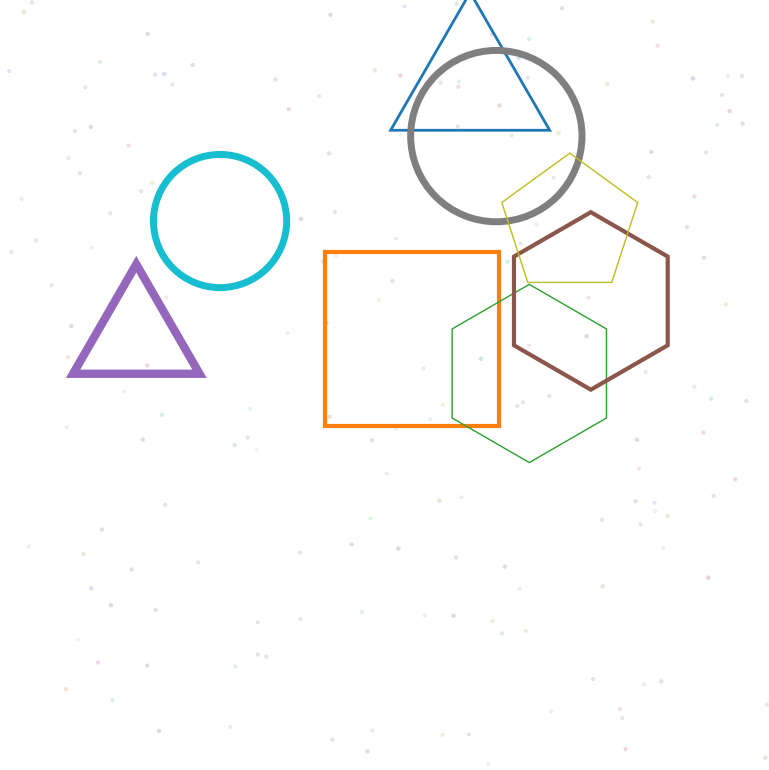[{"shape": "triangle", "thickness": 1, "radius": 0.6, "center": [0.611, 0.89]}, {"shape": "square", "thickness": 1.5, "radius": 0.56, "center": [0.535, 0.56]}, {"shape": "hexagon", "thickness": 0.5, "radius": 0.58, "center": [0.687, 0.515]}, {"shape": "triangle", "thickness": 3, "radius": 0.47, "center": [0.177, 0.562]}, {"shape": "hexagon", "thickness": 1.5, "radius": 0.58, "center": [0.767, 0.609]}, {"shape": "circle", "thickness": 2.5, "radius": 0.56, "center": [0.645, 0.823]}, {"shape": "pentagon", "thickness": 0.5, "radius": 0.46, "center": [0.74, 0.708]}, {"shape": "circle", "thickness": 2.5, "radius": 0.43, "center": [0.286, 0.713]}]